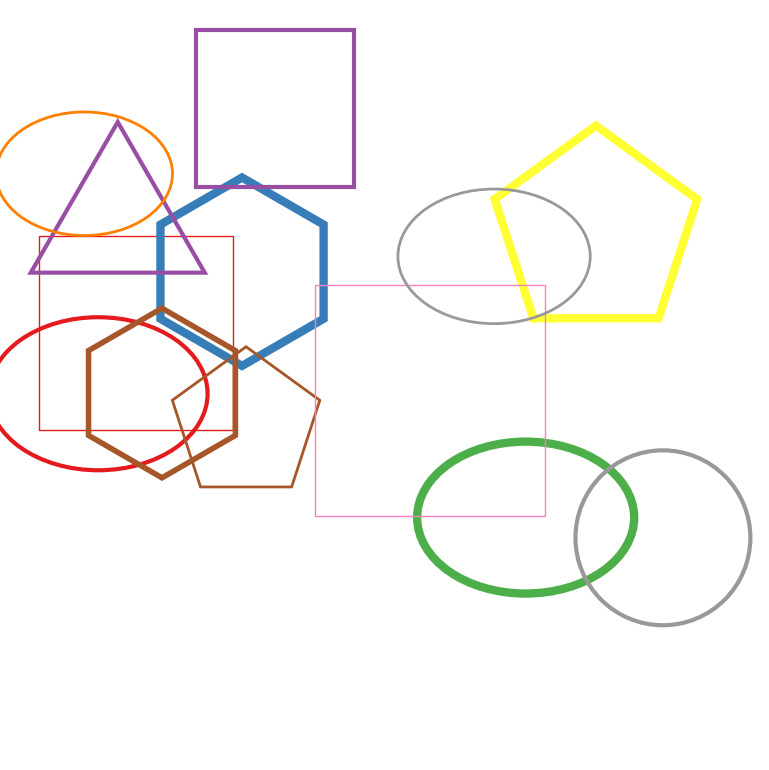[{"shape": "square", "thickness": 0.5, "radius": 0.63, "center": [0.177, 0.568]}, {"shape": "oval", "thickness": 1.5, "radius": 0.71, "center": [0.128, 0.489]}, {"shape": "hexagon", "thickness": 3, "radius": 0.61, "center": [0.314, 0.647]}, {"shape": "oval", "thickness": 3, "radius": 0.7, "center": [0.683, 0.328]}, {"shape": "triangle", "thickness": 1.5, "radius": 0.65, "center": [0.153, 0.711]}, {"shape": "square", "thickness": 1.5, "radius": 0.51, "center": [0.357, 0.859]}, {"shape": "oval", "thickness": 1, "radius": 0.57, "center": [0.109, 0.774]}, {"shape": "pentagon", "thickness": 3, "radius": 0.69, "center": [0.774, 0.699]}, {"shape": "hexagon", "thickness": 2, "radius": 0.55, "center": [0.21, 0.49]}, {"shape": "pentagon", "thickness": 1, "radius": 0.5, "center": [0.32, 0.449]}, {"shape": "square", "thickness": 0.5, "radius": 0.75, "center": [0.559, 0.48]}, {"shape": "circle", "thickness": 1.5, "radius": 0.57, "center": [0.861, 0.302]}, {"shape": "oval", "thickness": 1, "radius": 0.62, "center": [0.642, 0.667]}]